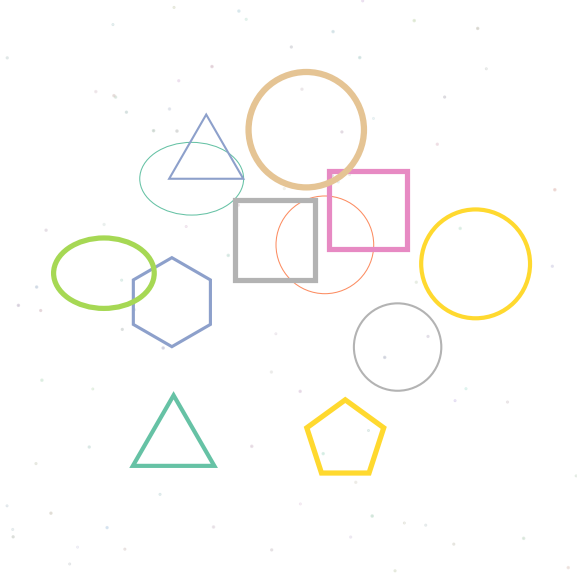[{"shape": "triangle", "thickness": 2, "radius": 0.41, "center": [0.301, 0.233]}, {"shape": "oval", "thickness": 0.5, "radius": 0.45, "center": [0.332, 0.69]}, {"shape": "circle", "thickness": 0.5, "radius": 0.42, "center": [0.563, 0.575]}, {"shape": "hexagon", "thickness": 1.5, "radius": 0.39, "center": [0.298, 0.476]}, {"shape": "triangle", "thickness": 1, "radius": 0.37, "center": [0.357, 0.727]}, {"shape": "square", "thickness": 2.5, "radius": 0.34, "center": [0.636, 0.636]}, {"shape": "oval", "thickness": 2.5, "radius": 0.44, "center": [0.18, 0.526]}, {"shape": "circle", "thickness": 2, "radius": 0.47, "center": [0.824, 0.542]}, {"shape": "pentagon", "thickness": 2.5, "radius": 0.35, "center": [0.598, 0.237]}, {"shape": "circle", "thickness": 3, "radius": 0.5, "center": [0.53, 0.775]}, {"shape": "square", "thickness": 2.5, "radius": 0.35, "center": [0.476, 0.583]}, {"shape": "circle", "thickness": 1, "radius": 0.38, "center": [0.688, 0.398]}]